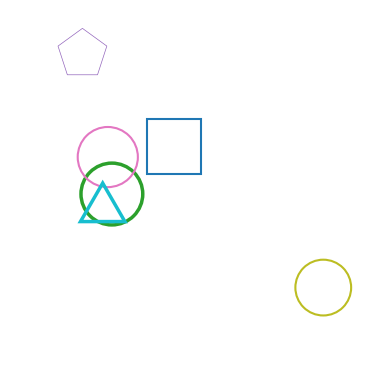[{"shape": "square", "thickness": 1.5, "radius": 0.35, "center": [0.452, 0.619]}, {"shape": "circle", "thickness": 2.5, "radius": 0.4, "center": [0.291, 0.496]}, {"shape": "pentagon", "thickness": 0.5, "radius": 0.33, "center": [0.214, 0.86]}, {"shape": "circle", "thickness": 1.5, "radius": 0.39, "center": [0.28, 0.592]}, {"shape": "circle", "thickness": 1.5, "radius": 0.36, "center": [0.84, 0.253]}, {"shape": "triangle", "thickness": 2.5, "radius": 0.33, "center": [0.267, 0.458]}]